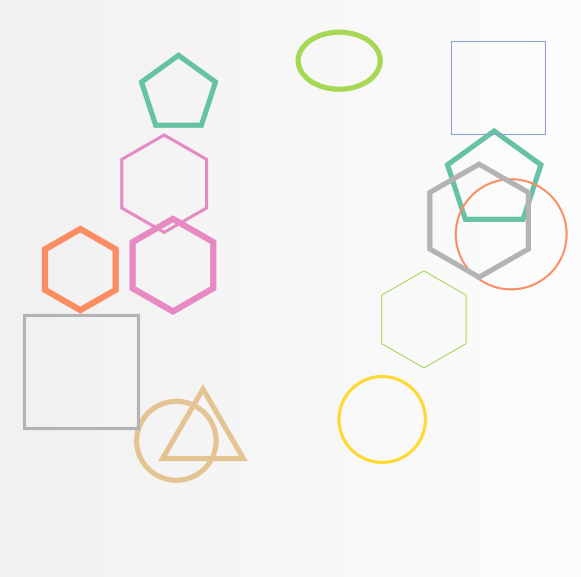[{"shape": "pentagon", "thickness": 2.5, "radius": 0.33, "center": [0.307, 0.836]}, {"shape": "pentagon", "thickness": 2.5, "radius": 0.42, "center": [0.85, 0.688]}, {"shape": "hexagon", "thickness": 3, "radius": 0.35, "center": [0.138, 0.532]}, {"shape": "circle", "thickness": 1, "radius": 0.48, "center": [0.879, 0.593]}, {"shape": "square", "thickness": 0.5, "radius": 0.4, "center": [0.857, 0.848]}, {"shape": "hexagon", "thickness": 1.5, "radius": 0.42, "center": [0.282, 0.681]}, {"shape": "hexagon", "thickness": 3, "radius": 0.4, "center": [0.298, 0.54]}, {"shape": "oval", "thickness": 2.5, "radius": 0.35, "center": [0.584, 0.894]}, {"shape": "hexagon", "thickness": 0.5, "radius": 0.42, "center": [0.729, 0.446]}, {"shape": "circle", "thickness": 1.5, "radius": 0.37, "center": [0.658, 0.273]}, {"shape": "circle", "thickness": 2.5, "radius": 0.34, "center": [0.303, 0.236]}, {"shape": "triangle", "thickness": 2.5, "radius": 0.4, "center": [0.349, 0.245]}, {"shape": "hexagon", "thickness": 2.5, "radius": 0.49, "center": [0.824, 0.617]}, {"shape": "square", "thickness": 1.5, "radius": 0.49, "center": [0.139, 0.356]}]